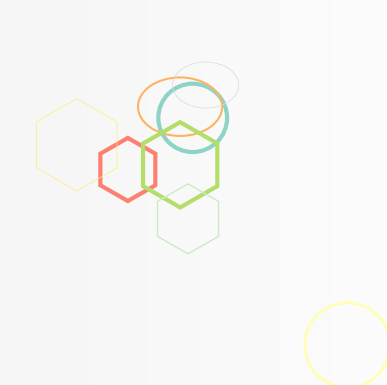[{"shape": "circle", "thickness": 3, "radius": 0.44, "center": [0.497, 0.694]}, {"shape": "circle", "thickness": 2, "radius": 0.55, "center": [0.897, 0.104]}, {"shape": "hexagon", "thickness": 3, "radius": 0.41, "center": [0.33, 0.56]}, {"shape": "oval", "thickness": 1.5, "radius": 0.54, "center": [0.465, 0.723]}, {"shape": "hexagon", "thickness": 3, "radius": 0.55, "center": [0.465, 0.572]}, {"shape": "oval", "thickness": 0.5, "radius": 0.43, "center": [0.531, 0.779]}, {"shape": "hexagon", "thickness": 1, "radius": 0.45, "center": [0.485, 0.432]}, {"shape": "hexagon", "thickness": 0.5, "radius": 0.6, "center": [0.198, 0.624]}]